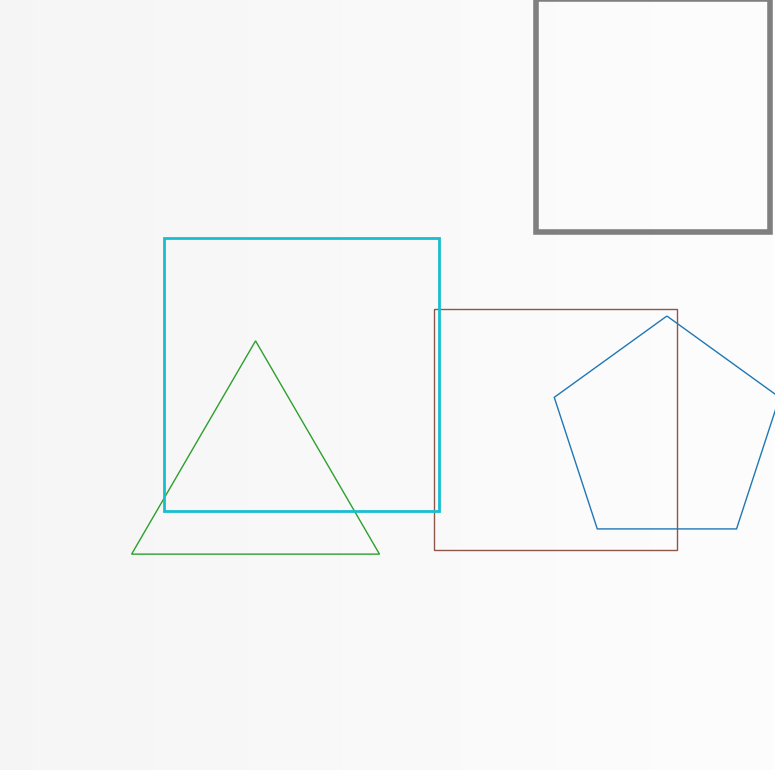[{"shape": "pentagon", "thickness": 0.5, "radius": 0.76, "center": [0.861, 0.437]}, {"shape": "triangle", "thickness": 0.5, "radius": 0.92, "center": [0.33, 0.373]}, {"shape": "square", "thickness": 0.5, "radius": 0.78, "center": [0.717, 0.442]}, {"shape": "square", "thickness": 2, "radius": 0.75, "center": [0.842, 0.85]}, {"shape": "square", "thickness": 1, "radius": 0.88, "center": [0.389, 0.514]}]